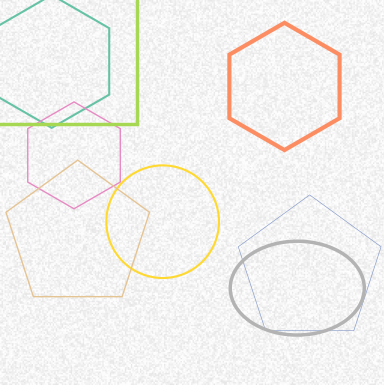[{"shape": "hexagon", "thickness": 1.5, "radius": 0.86, "center": [0.134, 0.84]}, {"shape": "hexagon", "thickness": 3, "radius": 0.83, "center": [0.739, 0.775]}, {"shape": "pentagon", "thickness": 0.5, "radius": 0.97, "center": [0.804, 0.299]}, {"shape": "hexagon", "thickness": 1, "radius": 0.69, "center": [0.192, 0.597]}, {"shape": "square", "thickness": 2.5, "radius": 0.92, "center": [0.173, 0.861]}, {"shape": "circle", "thickness": 1.5, "radius": 0.73, "center": [0.423, 0.424]}, {"shape": "pentagon", "thickness": 1, "radius": 0.98, "center": [0.202, 0.388]}, {"shape": "oval", "thickness": 2.5, "radius": 0.87, "center": [0.772, 0.252]}]